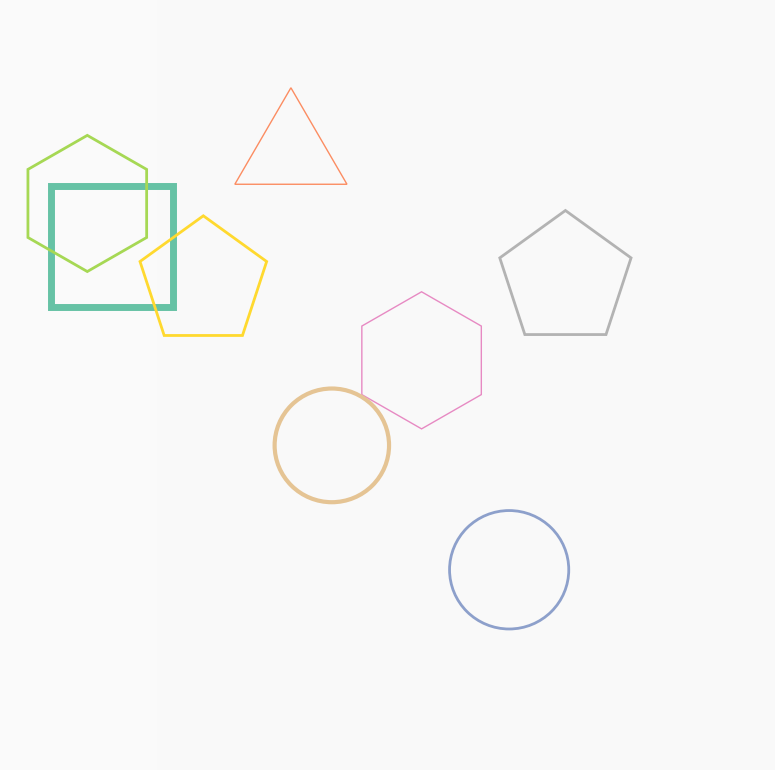[{"shape": "square", "thickness": 2.5, "radius": 0.39, "center": [0.145, 0.68]}, {"shape": "triangle", "thickness": 0.5, "radius": 0.42, "center": [0.375, 0.802]}, {"shape": "circle", "thickness": 1, "radius": 0.38, "center": [0.657, 0.26]}, {"shape": "hexagon", "thickness": 0.5, "radius": 0.45, "center": [0.544, 0.532]}, {"shape": "hexagon", "thickness": 1, "radius": 0.44, "center": [0.113, 0.736]}, {"shape": "pentagon", "thickness": 1, "radius": 0.43, "center": [0.262, 0.634]}, {"shape": "circle", "thickness": 1.5, "radius": 0.37, "center": [0.428, 0.422]}, {"shape": "pentagon", "thickness": 1, "radius": 0.45, "center": [0.73, 0.638]}]